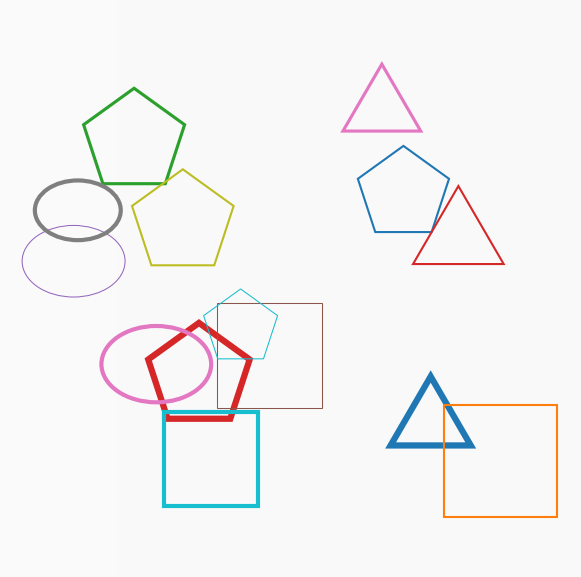[{"shape": "triangle", "thickness": 3, "radius": 0.4, "center": [0.741, 0.268]}, {"shape": "pentagon", "thickness": 1, "radius": 0.41, "center": [0.694, 0.664]}, {"shape": "square", "thickness": 1, "radius": 0.48, "center": [0.861, 0.202]}, {"shape": "pentagon", "thickness": 1.5, "radius": 0.46, "center": [0.231, 0.755]}, {"shape": "triangle", "thickness": 1, "radius": 0.45, "center": [0.789, 0.587]}, {"shape": "pentagon", "thickness": 3, "radius": 0.46, "center": [0.342, 0.348]}, {"shape": "oval", "thickness": 0.5, "radius": 0.44, "center": [0.127, 0.547]}, {"shape": "square", "thickness": 0.5, "radius": 0.45, "center": [0.464, 0.383]}, {"shape": "triangle", "thickness": 1.5, "radius": 0.39, "center": [0.657, 0.811]}, {"shape": "oval", "thickness": 2, "radius": 0.47, "center": [0.269, 0.369]}, {"shape": "oval", "thickness": 2, "radius": 0.37, "center": [0.134, 0.635]}, {"shape": "pentagon", "thickness": 1, "radius": 0.46, "center": [0.315, 0.614]}, {"shape": "pentagon", "thickness": 0.5, "radius": 0.33, "center": [0.414, 0.432]}, {"shape": "square", "thickness": 2, "radius": 0.41, "center": [0.364, 0.205]}]